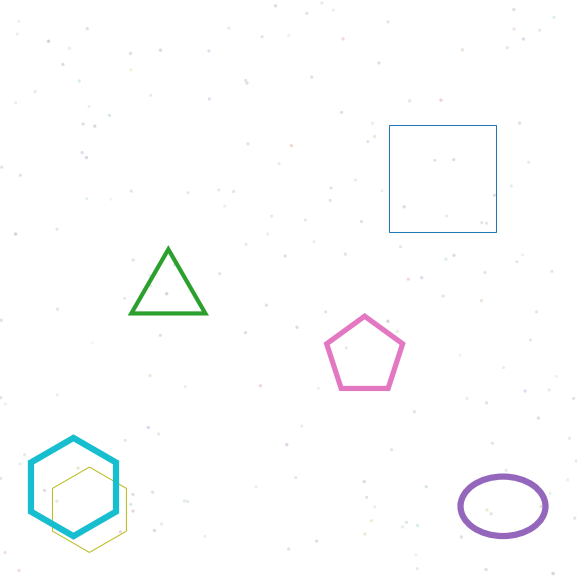[{"shape": "square", "thickness": 0.5, "radius": 0.46, "center": [0.766, 0.69]}, {"shape": "triangle", "thickness": 2, "radius": 0.37, "center": [0.291, 0.493]}, {"shape": "oval", "thickness": 3, "radius": 0.37, "center": [0.871, 0.122]}, {"shape": "pentagon", "thickness": 2.5, "radius": 0.35, "center": [0.631, 0.382]}, {"shape": "hexagon", "thickness": 0.5, "radius": 0.37, "center": [0.155, 0.116]}, {"shape": "hexagon", "thickness": 3, "radius": 0.43, "center": [0.127, 0.156]}]